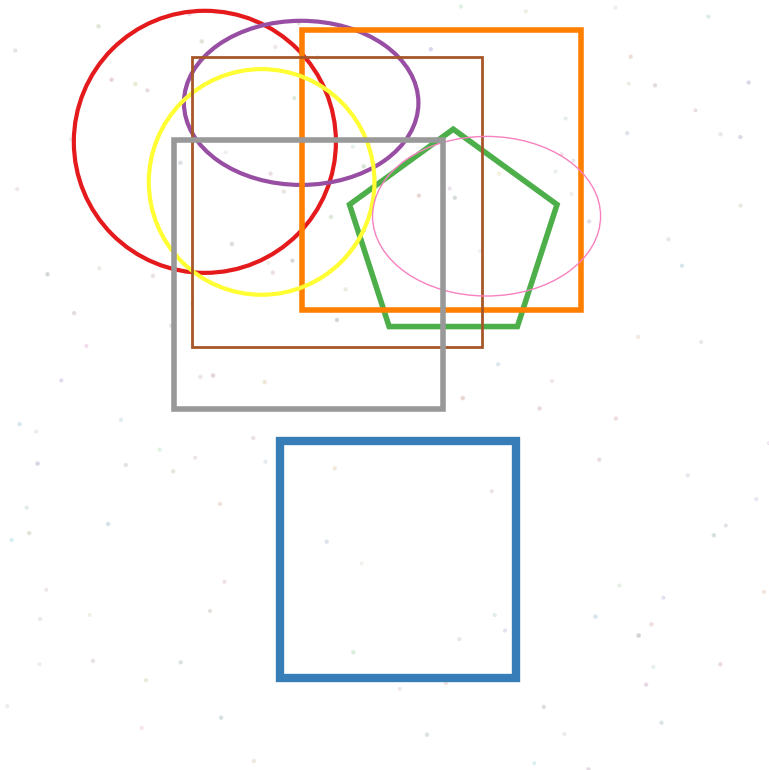[{"shape": "circle", "thickness": 1.5, "radius": 0.85, "center": [0.266, 0.816]}, {"shape": "square", "thickness": 3, "radius": 0.77, "center": [0.517, 0.273]}, {"shape": "pentagon", "thickness": 2, "radius": 0.71, "center": [0.589, 0.691]}, {"shape": "oval", "thickness": 1.5, "radius": 0.76, "center": [0.391, 0.866]}, {"shape": "square", "thickness": 2, "radius": 0.91, "center": [0.574, 0.779]}, {"shape": "circle", "thickness": 1.5, "radius": 0.73, "center": [0.34, 0.764]}, {"shape": "square", "thickness": 1, "radius": 0.94, "center": [0.437, 0.738]}, {"shape": "oval", "thickness": 0.5, "radius": 0.74, "center": [0.632, 0.719]}, {"shape": "square", "thickness": 2, "radius": 0.87, "center": [0.401, 0.644]}]